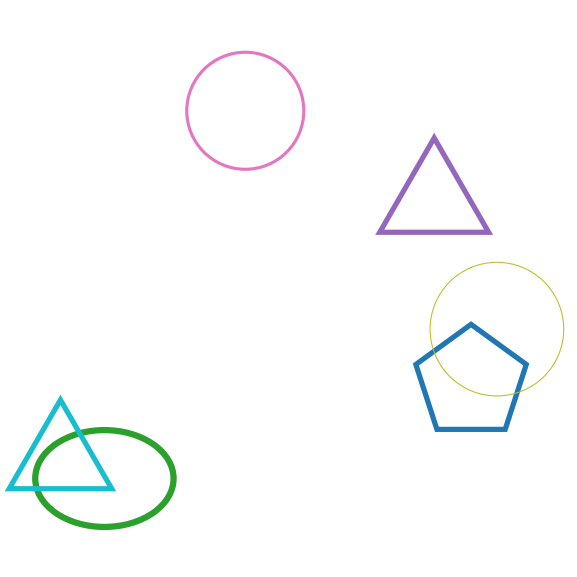[{"shape": "pentagon", "thickness": 2.5, "radius": 0.5, "center": [0.816, 0.337]}, {"shape": "oval", "thickness": 3, "radius": 0.6, "center": [0.181, 0.171]}, {"shape": "triangle", "thickness": 2.5, "radius": 0.54, "center": [0.752, 0.651]}, {"shape": "circle", "thickness": 1.5, "radius": 0.51, "center": [0.425, 0.807]}, {"shape": "circle", "thickness": 0.5, "radius": 0.58, "center": [0.86, 0.429]}, {"shape": "triangle", "thickness": 2.5, "radius": 0.51, "center": [0.105, 0.204]}]